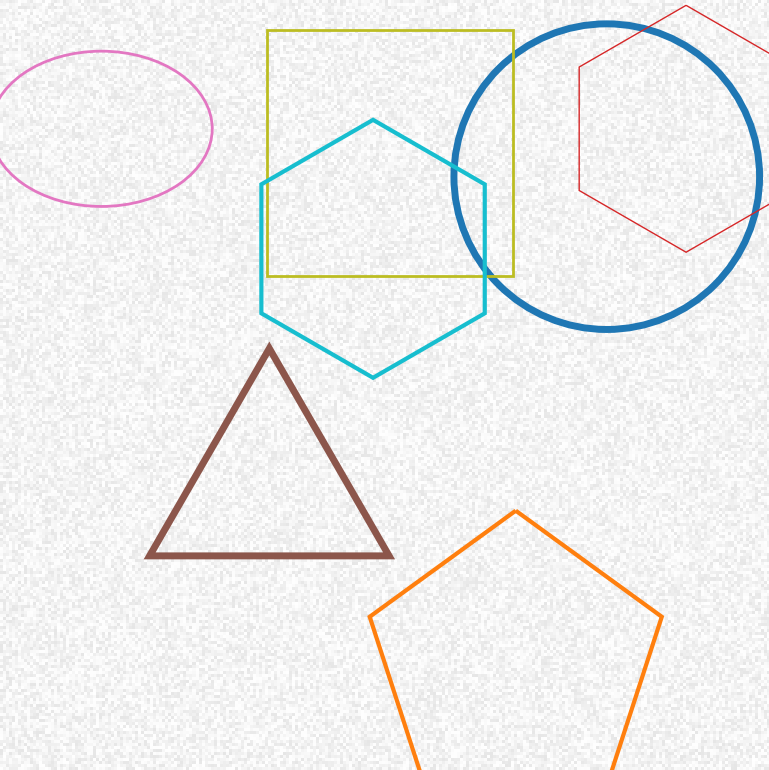[{"shape": "circle", "thickness": 2.5, "radius": 0.99, "center": [0.788, 0.771]}, {"shape": "pentagon", "thickness": 1.5, "radius": 1.0, "center": [0.67, 0.137]}, {"shape": "hexagon", "thickness": 0.5, "radius": 0.8, "center": [0.891, 0.833]}, {"shape": "triangle", "thickness": 2.5, "radius": 0.9, "center": [0.35, 0.368]}, {"shape": "oval", "thickness": 1, "radius": 0.72, "center": [0.132, 0.833]}, {"shape": "square", "thickness": 1, "radius": 0.8, "center": [0.507, 0.801]}, {"shape": "hexagon", "thickness": 1.5, "radius": 0.84, "center": [0.484, 0.677]}]